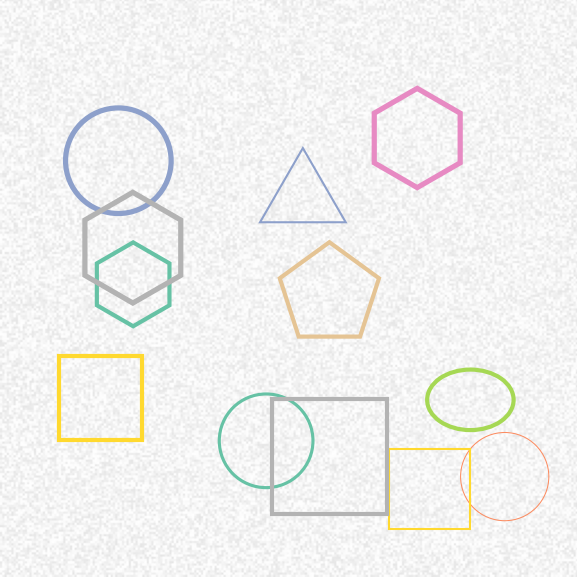[{"shape": "hexagon", "thickness": 2, "radius": 0.36, "center": [0.231, 0.507]}, {"shape": "circle", "thickness": 1.5, "radius": 0.41, "center": [0.461, 0.236]}, {"shape": "circle", "thickness": 0.5, "radius": 0.38, "center": [0.874, 0.174]}, {"shape": "circle", "thickness": 2.5, "radius": 0.46, "center": [0.205, 0.721]}, {"shape": "triangle", "thickness": 1, "radius": 0.43, "center": [0.524, 0.657]}, {"shape": "hexagon", "thickness": 2.5, "radius": 0.43, "center": [0.722, 0.76]}, {"shape": "oval", "thickness": 2, "radius": 0.37, "center": [0.815, 0.307]}, {"shape": "square", "thickness": 2, "radius": 0.36, "center": [0.174, 0.31]}, {"shape": "square", "thickness": 1, "radius": 0.35, "center": [0.743, 0.152]}, {"shape": "pentagon", "thickness": 2, "radius": 0.45, "center": [0.57, 0.489]}, {"shape": "hexagon", "thickness": 2.5, "radius": 0.48, "center": [0.23, 0.57]}, {"shape": "square", "thickness": 2, "radius": 0.5, "center": [0.57, 0.209]}]